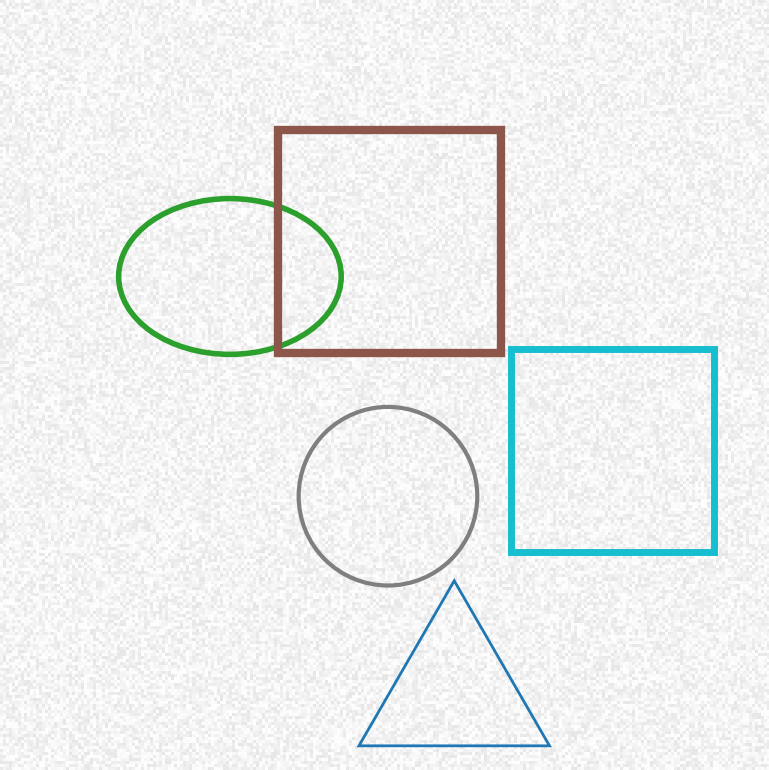[{"shape": "triangle", "thickness": 1, "radius": 0.71, "center": [0.59, 0.103]}, {"shape": "oval", "thickness": 2, "radius": 0.72, "center": [0.299, 0.641]}, {"shape": "square", "thickness": 3, "radius": 0.72, "center": [0.506, 0.686]}, {"shape": "circle", "thickness": 1.5, "radius": 0.58, "center": [0.504, 0.356]}, {"shape": "square", "thickness": 2.5, "radius": 0.66, "center": [0.795, 0.415]}]